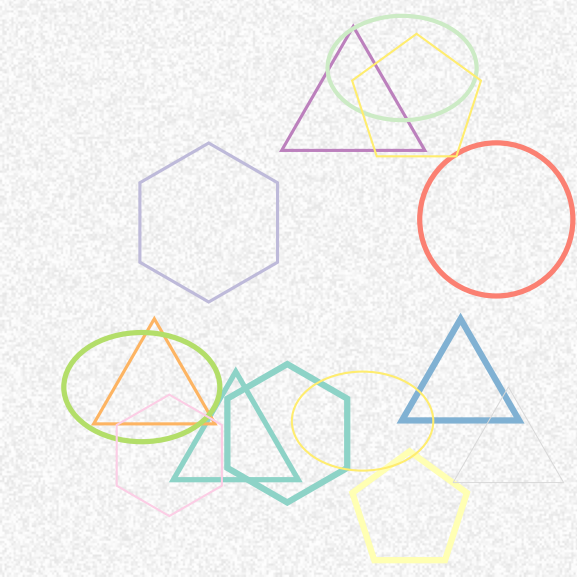[{"shape": "hexagon", "thickness": 3, "radius": 0.6, "center": [0.497, 0.249]}, {"shape": "triangle", "thickness": 2.5, "radius": 0.62, "center": [0.408, 0.231]}, {"shape": "pentagon", "thickness": 3, "radius": 0.52, "center": [0.709, 0.113]}, {"shape": "hexagon", "thickness": 1.5, "radius": 0.69, "center": [0.361, 0.614]}, {"shape": "circle", "thickness": 2.5, "radius": 0.66, "center": [0.859, 0.619]}, {"shape": "triangle", "thickness": 3, "radius": 0.59, "center": [0.798, 0.33]}, {"shape": "triangle", "thickness": 1.5, "radius": 0.61, "center": [0.267, 0.326]}, {"shape": "oval", "thickness": 2.5, "radius": 0.68, "center": [0.246, 0.329]}, {"shape": "hexagon", "thickness": 1, "radius": 0.53, "center": [0.293, 0.211]}, {"shape": "triangle", "thickness": 0.5, "radius": 0.55, "center": [0.88, 0.219]}, {"shape": "triangle", "thickness": 1.5, "radius": 0.72, "center": [0.612, 0.81]}, {"shape": "oval", "thickness": 2, "radius": 0.65, "center": [0.696, 0.881]}, {"shape": "pentagon", "thickness": 1, "radius": 0.59, "center": [0.721, 0.823]}, {"shape": "oval", "thickness": 1, "radius": 0.61, "center": [0.628, 0.27]}]